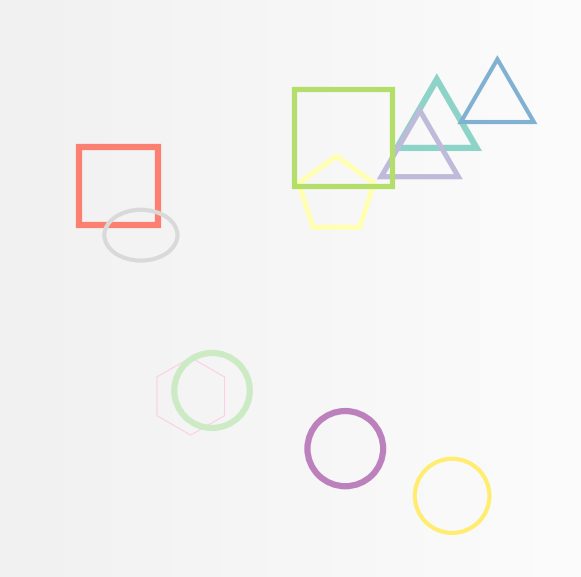[{"shape": "triangle", "thickness": 3, "radius": 0.4, "center": [0.751, 0.783]}, {"shape": "pentagon", "thickness": 2.5, "radius": 0.34, "center": [0.579, 0.661]}, {"shape": "triangle", "thickness": 2.5, "radius": 0.38, "center": [0.722, 0.731]}, {"shape": "square", "thickness": 3, "radius": 0.34, "center": [0.204, 0.677]}, {"shape": "triangle", "thickness": 2, "radius": 0.36, "center": [0.856, 0.824]}, {"shape": "square", "thickness": 2.5, "radius": 0.42, "center": [0.59, 0.761]}, {"shape": "hexagon", "thickness": 0.5, "radius": 0.34, "center": [0.328, 0.313]}, {"shape": "oval", "thickness": 2, "radius": 0.31, "center": [0.242, 0.592]}, {"shape": "circle", "thickness": 3, "radius": 0.33, "center": [0.594, 0.222]}, {"shape": "circle", "thickness": 3, "radius": 0.32, "center": [0.365, 0.323]}, {"shape": "circle", "thickness": 2, "radius": 0.32, "center": [0.778, 0.141]}]